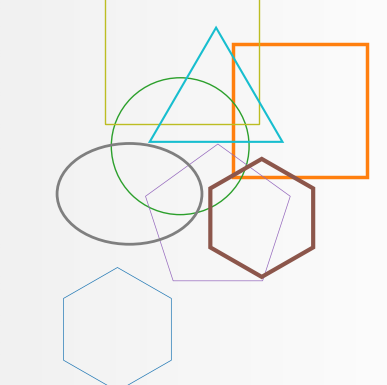[{"shape": "hexagon", "thickness": 0.5, "radius": 0.8, "center": [0.303, 0.145]}, {"shape": "square", "thickness": 2.5, "radius": 0.87, "center": [0.774, 0.714]}, {"shape": "circle", "thickness": 1, "radius": 0.89, "center": [0.465, 0.62]}, {"shape": "pentagon", "thickness": 0.5, "radius": 0.98, "center": [0.562, 0.43]}, {"shape": "hexagon", "thickness": 3, "radius": 0.77, "center": [0.676, 0.434]}, {"shape": "oval", "thickness": 2, "radius": 0.93, "center": [0.334, 0.496]}, {"shape": "square", "thickness": 1, "radius": 1.0, "center": [0.47, 0.876]}, {"shape": "triangle", "thickness": 1.5, "radius": 0.99, "center": [0.558, 0.73]}]